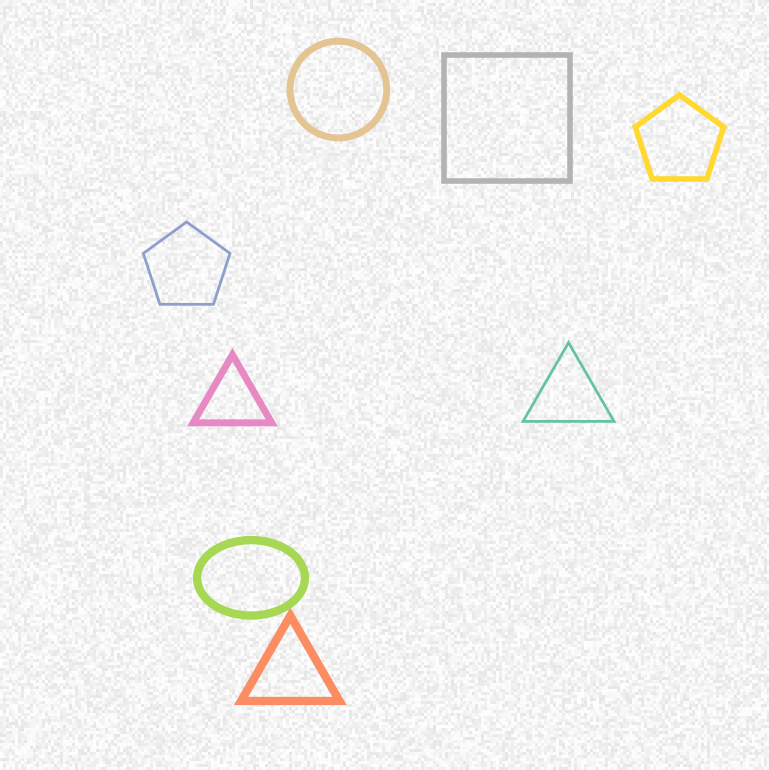[{"shape": "triangle", "thickness": 1, "radius": 0.34, "center": [0.738, 0.487]}, {"shape": "triangle", "thickness": 3, "radius": 0.37, "center": [0.377, 0.127]}, {"shape": "pentagon", "thickness": 1, "radius": 0.3, "center": [0.242, 0.653]}, {"shape": "triangle", "thickness": 2.5, "radius": 0.29, "center": [0.302, 0.48]}, {"shape": "oval", "thickness": 3, "radius": 0.35, "center": [0.326, 0.25]}, {"shape": "pentagon", "thickness": 2, "radius": 0.3, "center": [0.882, 0.816]}, {"shape": "circle", "thickness": 2.5, "radius": 0.31, "center": [0.439, 0.884]}, {"shape": "square", "thickness": 2, "radius": 0.41, "center": [0.659, 0.847]}]